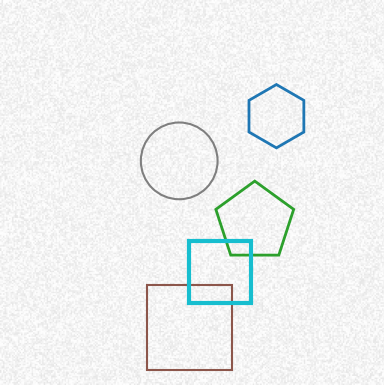[{"shape": "hexagon", "thickness": 2, "radius": 0.41, "center": [0.718, 0.698]}, {"shape": "pentagon", "thickness": 2, "radius": 0.53, "center": [0.662, 0.423]}, {"shape": "square", "thickness": 1.5, "radius": 0.55, "center": [0.491, 0.149]}, {"shape": "circle", "thickness": 1.5, "radius": 0.5, "center": [0.465, 0.582]}, {"shape": "square", "thickness": 3, "radius": 0.4, "center": [0.571, 0.293]}]